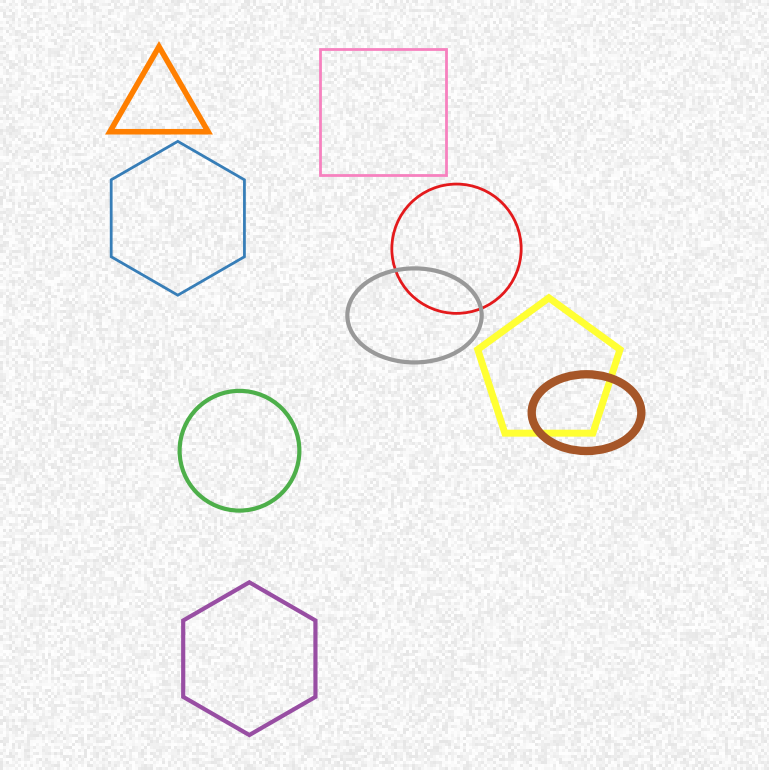[{"shape": "circle", "thickness": 1, "radius": 0.42, "center": [0.593, 0.677]}, {"shape": "hexagon", "thickness": 1, "radius": 0.5, "center": [0.231, 0.717]}, {"shape": "circle", "thickness": 1.5, "radius": 0.39, "center": [0.311, 0.415]}, {"shape": "hexagon", "thickness": 1.5, "radius": 0.5, "center": [0.324, 0.145]}, {"shape": "triangle", "thickness": 2, "radius": 0.37, "center": [0.206, 0.866]}, {"shape": "pentagon", "thickness": 2.5, "radius": 0.49, "center": [0.713, 0.516]}, {"shape": "oval", "thickness": 3, "radius": 0.36, "center": [0.762, 0.464]}, {"shape": "square", "thickness": 1, "radius": 0.41, "center": [0.497, 0.855]}, {"shape": "oval", "thickness": 1.5, "radius": 0.44, "center": [0.538, 0.59]}]